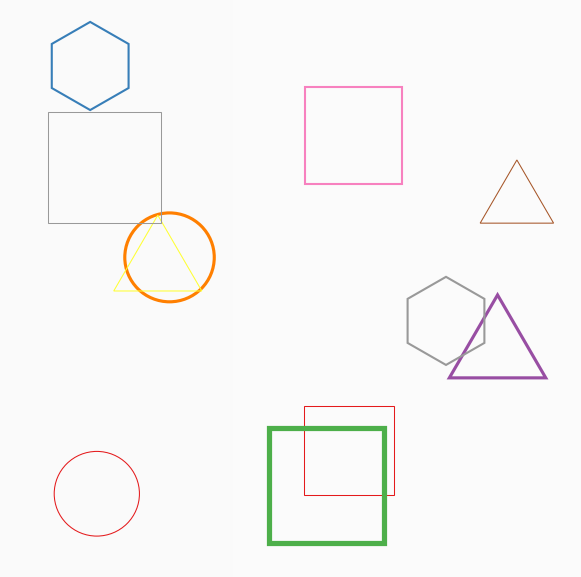[{"shape": "circle", "thickness": 0.5, "radius": 0.37, "center": [0.167, 0.144]}, {"shape": "square", "thickness": 0.5, "radius": 0.39, "center": [0.601, 0.219]}, {"shape": "hexagon", "thickness": 1, "radius": 0.38, "center": [0.155, 0.885]}, {"shape": "square", "thickness": 2.5, "radius": 0.5, "center": [0.562, 0.158]}, {"shape": "triangle", "thickness": 1.5, "radius": 0.48, "center": [0.856, 0.393]}, {"shape": "circle", "thickness": 1.5, "radius": 0.38, "center": [0.292, 0.553]}, {"shape": "triangle", "thickness": 0.5, "radius": 0.44, "center": [0.271, 0.539]}, {"shape": "triangle", "thickness": 0.5, "radius": 0.36, "center": [0.889, 0.649]}, {"shape": "square", "thickness": 1, "radius": 0.42, "center": [0.608, 0.765]}, {"shape": "square", "thickness": 0.5, "radius": 0.48, "center": [0.18, 0.709]}, {"shape": "hexagon", "thickness": 1, "radius": 0.38, "center": [0.767, 0.443]}]